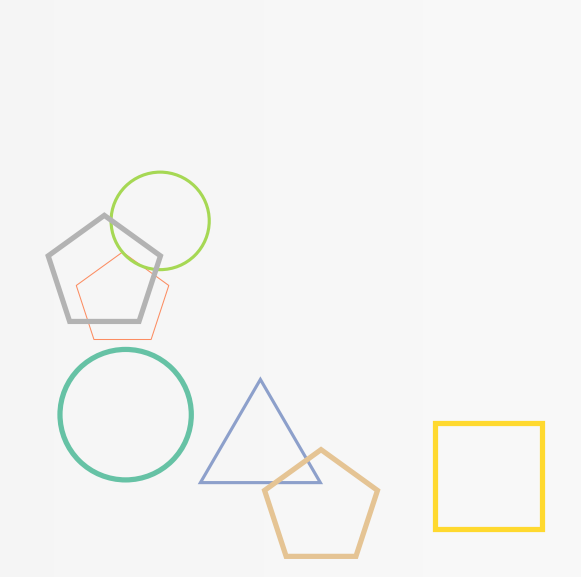[{"shape": "circle", "thickness": 2.5, "radius": 0.56, "center": [0.216, 0.281]}, {"shape": "pentagon", "thickness": 0.5, "radius": 0.42, "center": [0.211, 0.479]}, {"shape": "triangle", "thickness": 1.5, "radius": 0.6, "center": [0.448, 0.223]}, {"shape": "circle", "thickness": 1.5, "radius": 0.42, "center": [0.276, 0.617]}, {"shape": "square", "thickness": 2.5, "radius": 0.46, "center": [0.84, 0.175]}, {"shape": "pentagon", "thickness": 2.5, "radius": 0.51, "center": [0.552, 0.118]}, {"shape": "pentagon", "thickness": 2.5, "radius": 0.51, "center": [0.179, 0.525]}]